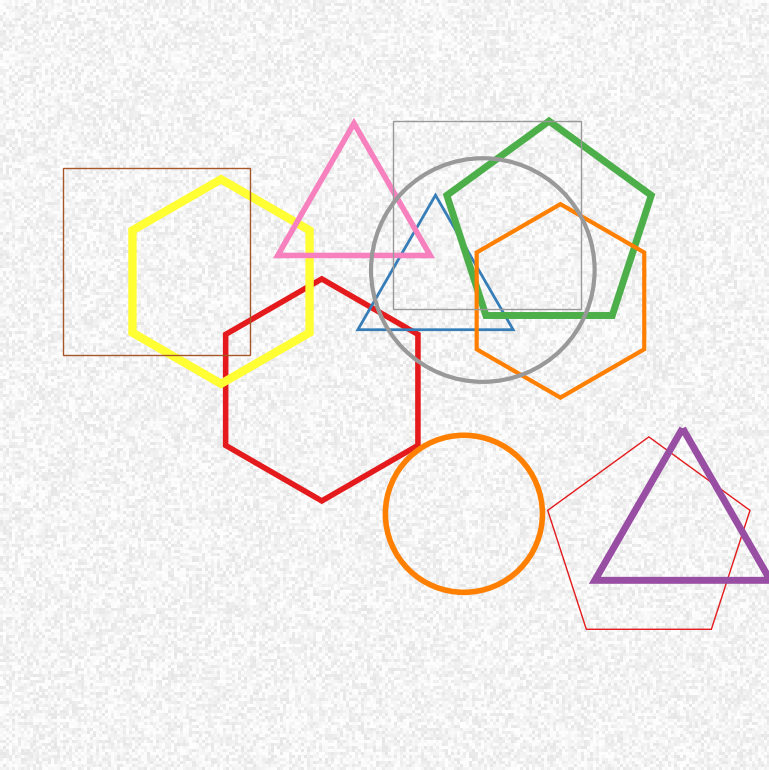[{"shape": "hexagon", "thickness": 2, "radius": 0.72, "center": [0.418, 0.494]}, {"shape": "pentagon", "thickness": 0.5, "radius": 0.69, "center": [0.843, 0.294]}, {"shape": "triangle", "thickness": 1, "radius": 0.58, "center": [0.566, 0.63]}, {"shape": "pentagon", "thickness": 2.5, "radius": 0.7, "center": [0.713, 0.703]}, {"shape": "triangle", "thickness": 2.5, "radius": 0.66, "center": [0.887, 0.312]}, {"shape": "circle", "thickness": 2, "radius": 0.51, "center": [0.603, 0.333]}, {"shape": "hexagon", "thickness": 1.5, "radius": 0.63, "center": [0.728, 0.609]}, {"shape": "hexagon", "thickness": 3, "radius": 0.66, "center": [0.287, 0.634]}, {"shape": "square", "thickness": 0.5, "radius": 0.61, "center": [0.203, 0.66]}, {"shape": "triangle", "thickness": 2, "radius": 0.57, "center": [0.46, 0.725]}, {"shape": "circle", "thickness": 1.5, "radius": 0.73, "center": [0.627, 0.649]}, {"shape": "square", "thickness": 0.5, "radius": 0.61, "center": [0.632, 0.721]}]